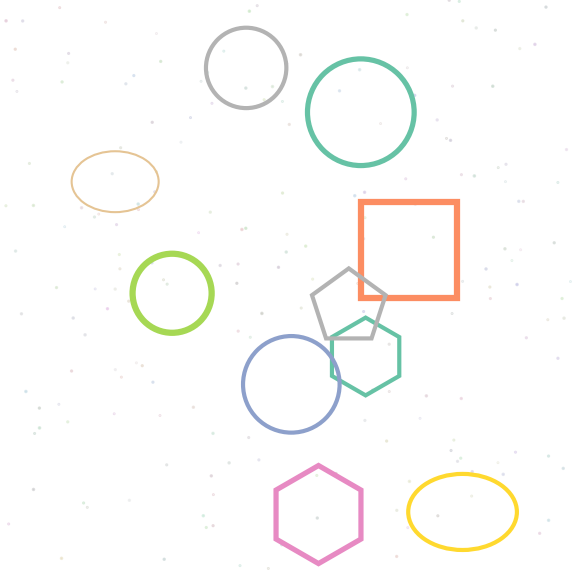[{"shape": "hexagon", "thickness": 2, "radius": 0.34, "center": [0.633, 0.382]}, {"shape": "circle", "thickness": 2.5, "radius": 0.46, "center": [0.625, 0.805]}, {"shape": "square", "thickness": 3, "radius": 0.42, "center": [0.709, 0.566]}, {"shape": "circle", "thickness": 2, "radius": 0.42, "center": [0.504, 0.334]}, {"shape": "hexagon", "thickness": 2.5, "radius": 0.42, "center": [0.552, 0.108]}, {"shape": "circle", "thickness": 3, "radius": 0.34, "center": [0.298, 0.491]}, {"shape": "oval", "thickness": 2, "radius": 0.47, "center": [0.801, 0.113]}, {"shape": "oval", "thickness": 1, "radius": 0.38, "center": [0.199, 0.685]}, {"shape": "circle", "thickness": 2, "radius": 0.35, "center": [0.426, 0.882]}, {"shape": "pentagon", "thickness": 2, "radius": 0.34, "center": [0.604, 0.467]}]